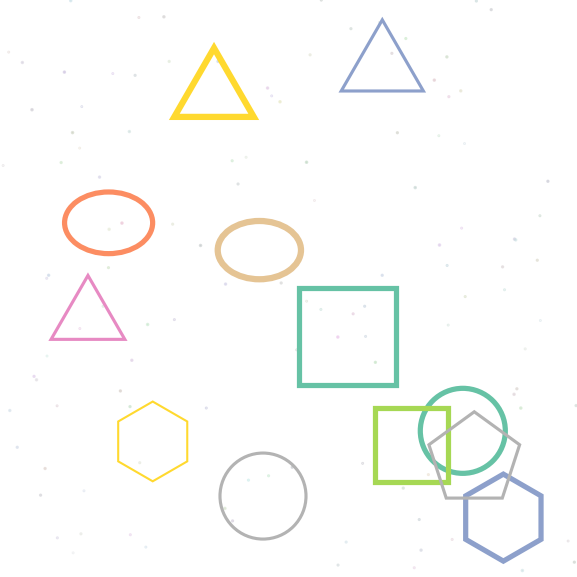[{"shape": "circle", "thickness": 2.5, "radius": 0.37, "center": [0.801, 0.253]}, {"shape": "square", "thickness": 2.5, "radius": 0.42, "center": [0.602, 0.416]}, {"shape": "oval", "thickness": 2.5, "radius": 0.38, "center": [0.188, 0.613]}, {"shape": "hexagon", "thickness": 2.5, "radius": 0.38, "center": [0.872, 0.103]}, {"shape": "triangle", "thickness": 1.5, "radius": 0.41, "center": [0.662, 0.883]}, {"shape": "triangle", "thickness": 1.5, "radius": 0.37, "center": [0.152, 0.448]}, {"shape": "square", "thickness": 2.5, "radius": 0.32, "center": [0.713, 0.229]}, {"shape": "hexagon", "thickness": 1, "radius": 0.35, "center": [0.264, 0.235]}, {"shape": "triangle", "thickness": 3, "radius": 0.4, "center": [0.371, 0.836]}, {"shape": "oval", "thickness": 3, "radius": 0.36, "center": [0.449, 0.566]}, {"shape": "circle", "thickness": 1.5, "radius": 0.37, "center": [0.455, 0.14]}, {"shape": "pentagon", "thickness": 1.5, "radius": 0.41, "center": [0.821, 0.203]}]